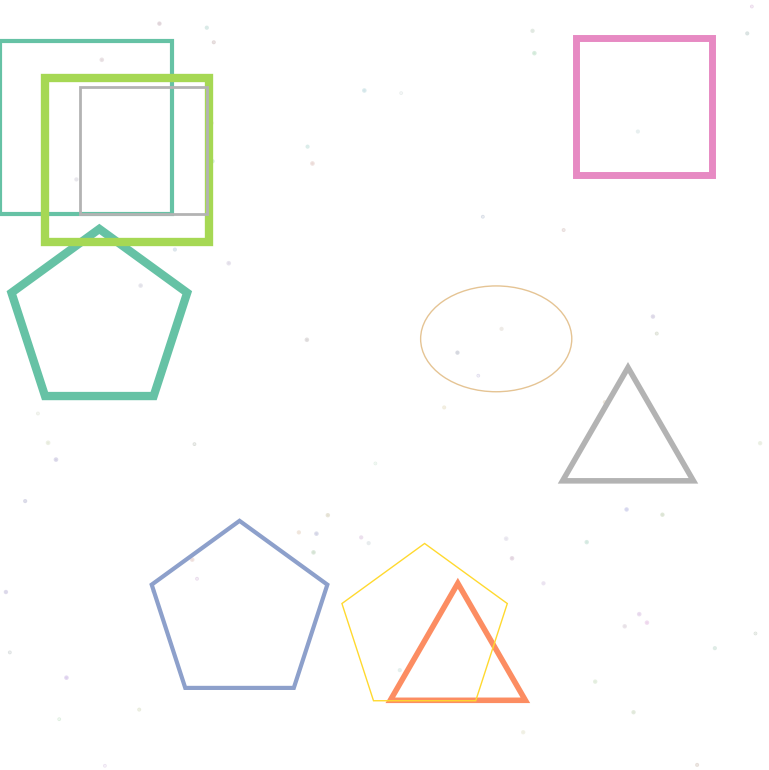[{"shape": "pentagon", "thickness": 3, "radius": 0.6, "center": [0.129, 0.583]}, {"shape": "square", "thickness": 1.5, "radius": 0.56, "center": [0.112, 0.834]}, {"shape": "triangle", "thickness": 2, "radius": 0.51, "center": [0.595, 0.141]}, {"shape": "pentagon", "thickness": 1.5, "radius": 0.6, "center": [0.311, 0.204]}, {"shape": "square", "thickness": 2.5, "radius": 0.44, "center": [0.836, 0.861]}, {"shape": "square", "thickness": 3, "radius": 0.53, "center": [0.165, 0.792]}, {"shape": "pentagon", "thickness": 0.5, "radius": 0.56, "center": [0.551, 0.181]}, {"shape": "oval", "thickness": 0.5, "radius": 0.49, "center": [0.644, 0.56]}, {"shape": "square", "thickness": 1, "radius": 0.41, "center": [0.186, 0.804]}, {"shape": "triangle", "thickness": 2, "radius": 0.49, "center": [0.816, 0.425]}]